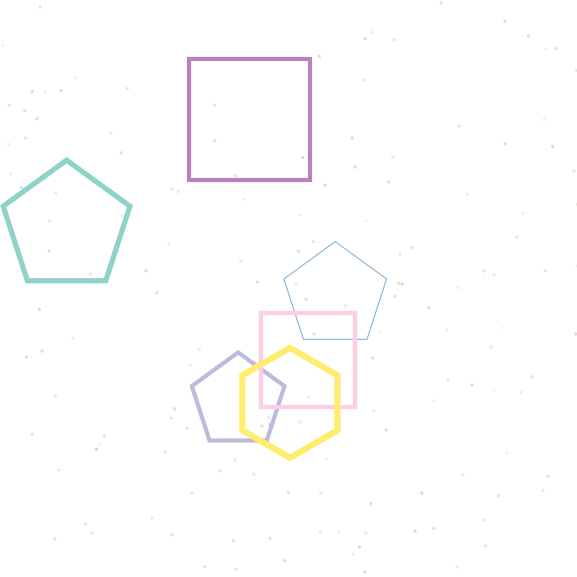[{"shape": "pentagon", "thickness": 2.5, "radius": 0.58, "center": [0.115, 0.606]}, {"shape": "pentagon", "thickness": 2, "radius": 0.42, "center": [0.412, 0.305]}, {"shape": "pentagon", "thickness": 0.5, "radius": 0.47, "center": [0.58, 0.487]}, {"shape": "square", "thickness": 2, "radius": 0.41, "center": [0.533, 0.375]}, {"shape": "square", "thickness": 2, "radius": 0.52, "center": [0.433, 0.793]}, {"shape": "hexagon", "thickness": 3, "radius": 0.48, "center": [0.502, 0.302]}]